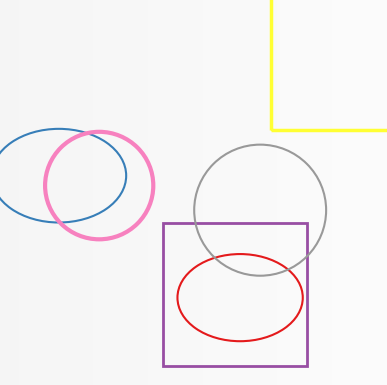[{"shape": "oval", "thickness": 1.5, "radius": 0.81, "center": [0.62, 0.227]}, {"shape": "oval", "thickness": 1.5, "radius": 0.87, "center": [0.152, 0.544]}, {"shape": "square", "thickness": 2, "radius": 0.93, "center": [0.606, 0.235]}, {"shape": "square", "thickness": 2.5, "radius": 0.98, "center": [0.895, 0.859]}, {"shape": "circle", "thickness": 3, "radius": 0.7, "center": [0.256, 0.518]}, {"shape": "circle", "thickness": 1.5, "radius": 0.85, "center": [0.671, 0.454]}]